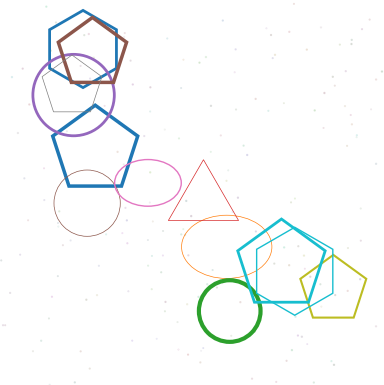[{"shape": "pentagon", "thickness": 2.5, "radius": 0.58, "center": [0.247, 0.611]}, {"shape": "hexagon", "thickness": 2, "radius": 0.5, "center": [0.216, 0.873]}, {"shape": "oval", "thickness": 0.5, "radius": 0.59, "center": [0.589, 0.359]}, {"shape": "circle", "thickness": 3, "radius": 0.4, "center": [0.597, 0.192]}, {"shape": "triangle", "thickness": 0.5, "radius": 0.53, "center": [0.528, 0.48]}, {"shape": "circle", "thickness": 2, "radius": 0.53, "center": [0.191, 0.753]}, {"shape": "circle", "thickness": 0.5, "radius": 0.43, "center": [0.226, 0.472]}, {"shape": "pentagon", "thickness": 2.5, "radius": 0.47, "center": [0.24, 0.861]}, {"shape": "oval", "thickness": 1, "radius": 0.43, "center": [0.384, 0.525]}, {"shape": "pentagon", "thickness": 0.5, "radius": 0.41, "center": [0.187, 0.776]}, {"shape": "pentagon", "thickness": 1.5, "radius": 0.45, "center": [0.866, 0.248]}, {"shape": "pentagon", "thickness": 2, "radius": 0.6, "center": [0.731, 0.312]}, {"shape": "hexagon", "thickness": 1, "radius": 0.57, "center": [0.766, 0.295]}]